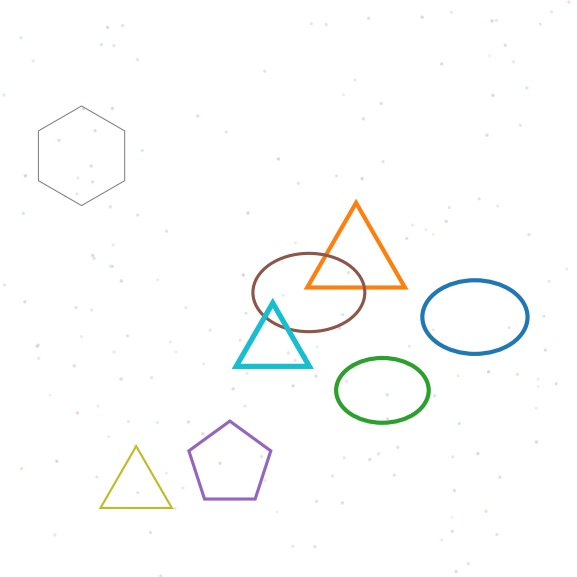[{"shape": "oval", "thickness": 2, "radius": 0.46, "center": [0.822, 0.45]}, {"shape": "triangle", "thickness": 2, "radius": 0.49, "center": [0.617, 0.55]}, {"shape": "oval", "thickness": 2, "radius": 0.4, "center": [0.662, 0.323]}, {"shape": "pentagon", "thickness": 1.5, "radius": 0.37, "center": [0.398, 0.195]}, {"shape": "oval", "thickness": 1.5, "radius": 0.48, "center": [0.535, 0.493]}, {"shape": "hexagon", "thickness": 0.5, "radius": 0.43, "center": [0.141, 0.729]}, {"shape": "triangle", "thickness": 1, "radius": 0.36, "center": [0.236, 0.155]}, {"shape": "triangle", "thickness": 2.5, "radius": 0.37, "center": [0.472, 0.401]}]